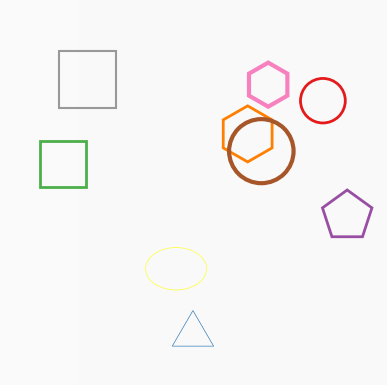[{"shape": "circle", "thickness": 2, "radius": 0.29, "center": [0.833, 0.738]}, {"shape": "triangle", "thickness": 0.5, "radius": 0.31, "center": [0.498, 0.132]}, {"shape": "square", "thickness": 2, "radius": 0.3, "center": [0.163, 0.574]}, {"shape": "pentagon", "thickness": 2, "radius": 0.34, "center": [0.896, 0.439]}, {"shape": "hexagon", "thickness": 2, "radius": 0.36, "center": [0.639, 0.652]}, {"shape": "oval", "thickness": 0.5, "radius": 0.39, "center": [0.454, 0.302]}, {"shape": "circle", "thickness": 3, "radius": 0.42, "center": [0.674, 0.607]}, {"shape": "hexagon", "thickness": 3, "radius": 0.29, "center": [0.692, 0.78]}, {"shape": "square", "thickness": 1.5, "radius": 0.36, "center": [0.225, 0.794]}]